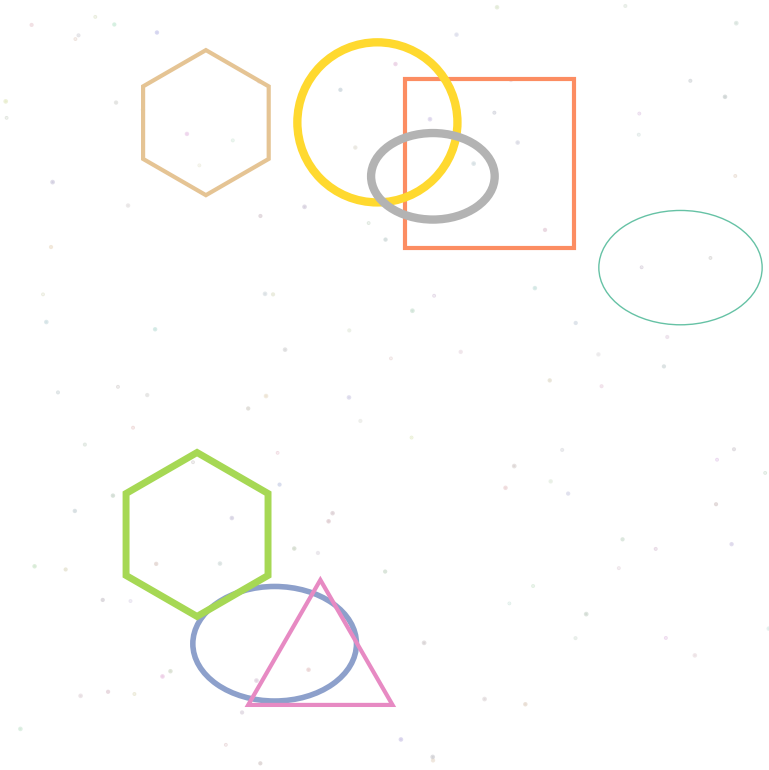[{"shape": "oval", "thickness": 0.5, "radius": 0.53, "center": [0.884, 0.652]}, {"shape": "square", "thickness": 1.5, "radius": 0.55, "center": [0.636, 0.788]}, {"shape": "oval", "thickness": 2, "radius": 0.53, "center": [0.357, 0.164]}, {"shape": "triangle", "thickness": 1.5, "radius": 0.54, "center": [0.416, 0.139]}, {"shape": "hexagon", "thickness": 2.5, "radius": 0.53, "center": [0.256, 0.306]}, {"shape": "circle", "thickness": 3, "radius": 0.52, "center": [0.49, 0.841]}, {"shape": "hexagon", "thickness": 1.5, "radius": 0.47, "center": [0.267, 0.841]}, {"shape": "oval", "thickness": 3, "radius": 0.4, "center": [0.562, 0.771]}]